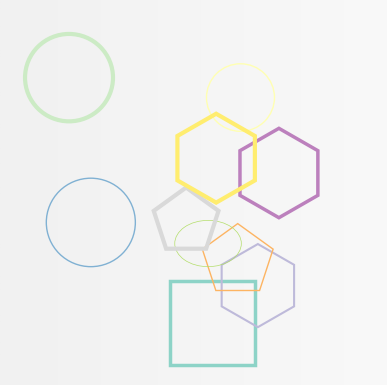[{"shape": "square", "thickness": 2.5, "radius": 0.55, "center": [0.548, 0.161]}, {"shape": "circle", "thickness": 1, "radius": 0.44, "center": [0.621, 0.747]}, {"shape": "hexagon", "thickness": 1.5, "radius": 0.54, "center": [0.665, 0.258]}, {"shape": "circle", "thickness": 1, "radius": 0.57, "center": [0.234, 0.422]}, {"shape": "pentagon", "thickness": 1, "radius": 0.48, "center": [0.613, 0.323]}, {"shape": "oval", "thickness": 0.5, "radius": 0.43, "center": [0.537, 0.367]}, {"shape": "pentagon", "thickness": 3, "radius": 0.44, "center": [0.48, 0.425]}, {"shape": "hexagon", "thickness": 2.5, "radius": 0.58, "center": [0.72, 0.551]}, {"shape": "circle", "thickness": 3, "radius": 0.57, "center": [0.178, 0.798]}, {"shape": "hexagon", "thickness": 3, "radius": 0.58, "center": [0.558, 0.589]}]